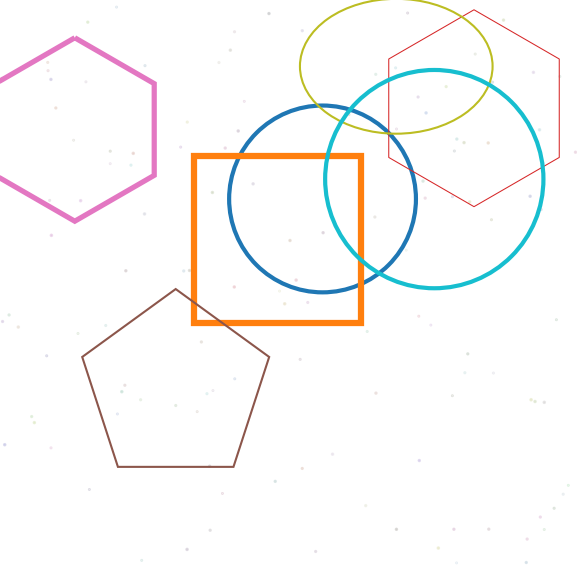[{"shape": "circle", "thickness": 2, "radius": 0.81, "center": [0.559, 0.655]}, {"shape": "square", "thickness": 3, "radius": 0.72, "center": [0.481, 0.584]}, {"shape": "hexagon", "thickness": 0.5, "radius": 0.85, "center": [0.821, 0.812]}, {"shape": "pentagon", "thickness": 1, "radius": 0.85, "center": [0.304, 0.328]}, {"shape": "hexagon", "thickness": 2.5, "radius": 0.79, "center": [0.13, 0.775]}, {"shape": "oval", "thickness": 1, "radius": 0.83, "center": [0.686, 0.884]}, {"shape": "circle", "thickness": 2, "radius": 0.94, "center": [0.752, 0.689]}]